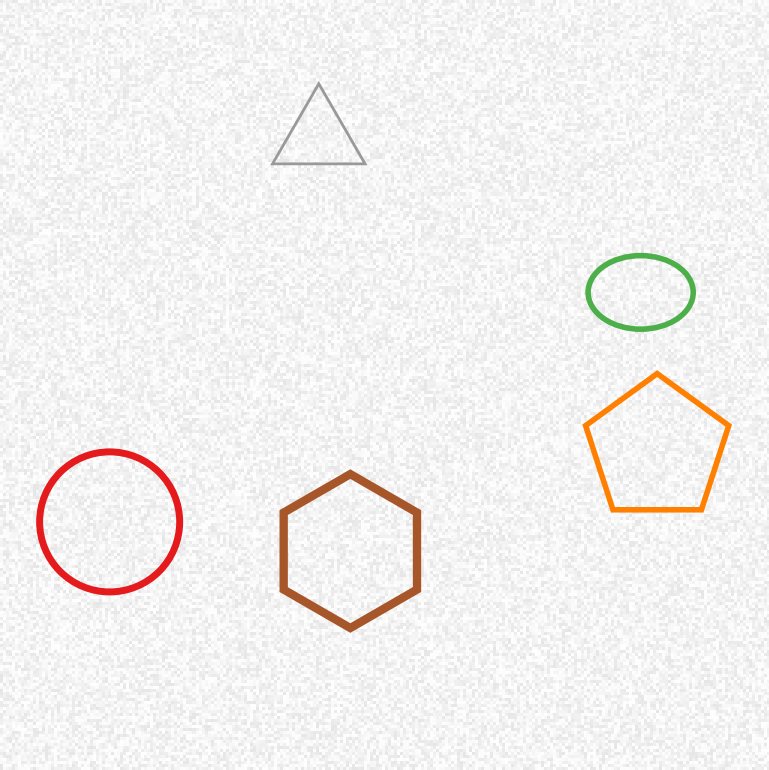[{"shape": "circle", "thickness": 2.5, "radius": 0.45, "center": [0.142, 0.322]}, {"shape": "oval", "thickness": 2, "radius": 0.34, "center": [0.832, 0.62]}, {"shape": "pentagon", "thickness": 2, "radius": 0.49, "center": [0.853, 0.417]}, {"shape": "hexagon", "thickness": 3, "radius": 0.5, "center": [0.455, 0.284]}, {"shape": "triangle", "thickness": 1, "radius": 0.35, "center": [0.414, 0.822]}]